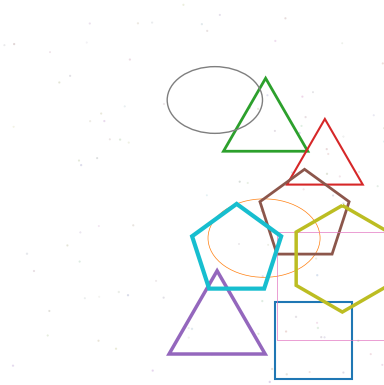[{"shape": "square", "thickness": 1.5, "radius": 0.5, "center": [0.815, 0.116]}, {"shape": "oval", "thickness": 0.5, "radius": 0.73, "center": [0.686, 0.382]}, {"shape": "triangle", "thickness": 2, "radius": 0.63, "center": [0.69, 0.67]}, {"shape": "triangle", "thickness": 1.5, "radius": 0.57, "center": [0.844, 0.577]}, {"shape": "triangle", "thickness": 2.5, "radius": 0.72, "center": [0.564, 0.153]}, {"shape": "pentagon", "thickness": 2, "radius": 0.61, "center": [0.791, 0.438]}, {"shape": "square", "thickness": 0.5, "radius": 0.7, "center": [0.861, 0.256]}, {"shape": "oval", "thickness": 1, "radius": 0.62, "center": [0.558, 0.74]}, {"shape": "hexagon", "thickness": 2.5, "radius": 0.69, "center": [0.889, 0.328]}, {"shape": "pentagon", "thickness": 3, "radius": 0.61, "center": [0.615, 0.349]}]